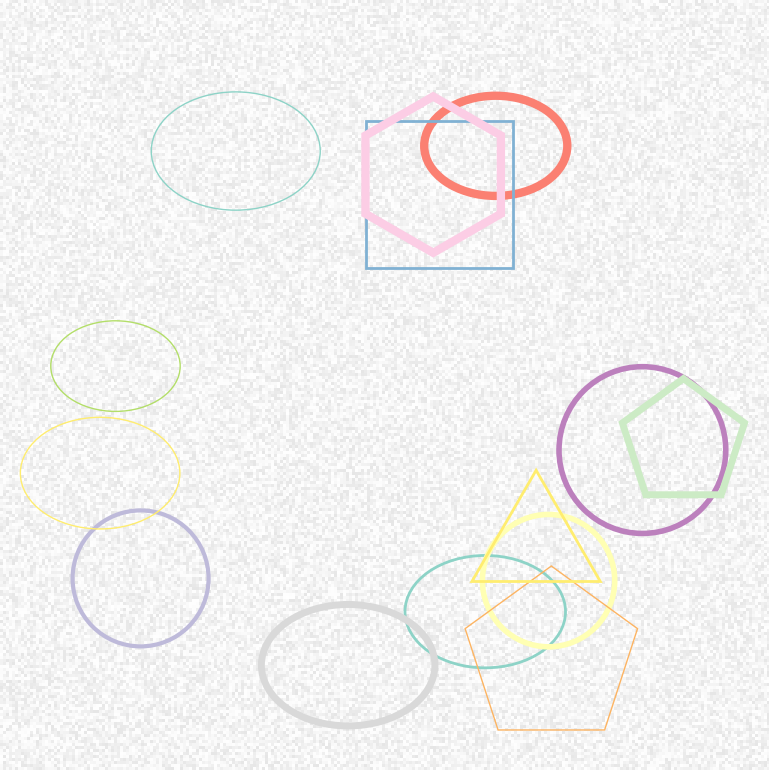[{"shape": "oval", "thickness": 0.5, "radius": 0.55, "center": [0.306, 0.804]}, {"shape": "oval", "thickness": 1, "radius": 0.52, "center": [0.63, 0.206]}, {"shape": "circle", "thickness": 2, "radius": 0.43, "center": [0.712, 0.246]}, {"shape": "circle", "thickness": 1.5, "radius": 0.44, "center": [0.183, 0.249]}, {"shape": "oval", "thickness": 3, "radius": 0.46, "center": [0.644, 0.811]}, {"shape": "square", "thickness": 1, "radius": 0.48, "center": [0.571, 0.748]}, {"shape": "pentagon", "thickness": 0.5, "radius": 0.59, "center": [0.716, 0.147]}, {"shape": "oval", "thickness": 0.5, "radius": 0.42, "center": [0.15, 0.525]}, {"shape": "hexagon", "thickness": 3, "radius": 0.51, "center": [0.563, 0.773]}, {"shape": "oval", "thickness": 2.5, "radius": 0.56, "center": [0.452, 0.136]}, {"shape": "circle", "thickness": 2, "radius": 0.54, "center": [0.834, 0.416]}, {"shape": "pentagon", "thickness": 2.5, "radius": 0.42, "center": [0.888, 0.425]}, {"shape": "triangle", "thickness": 1, "radius": 0.48, "center": [0.696, 0.293]}, {"shape": "oval", "thickness": 0.5, "radius": 0.52, "center": [0.13, 0.386]}]